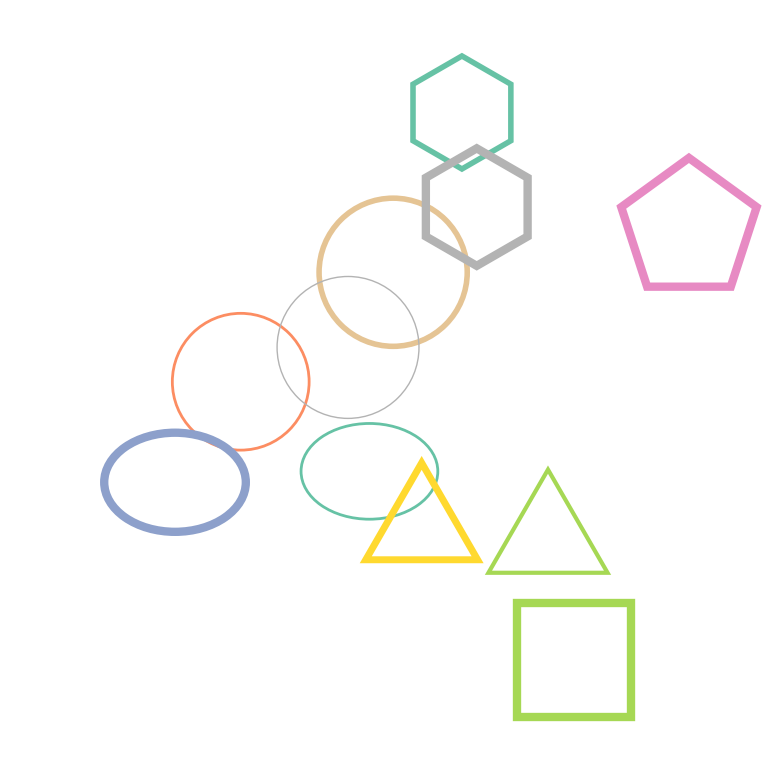[{"shape": "oval", "thickness": 1, "radius": 0.44, "center": [0.48, 0.388]}, {"shape": "hexagon", "thickness": 2, "radius": 0.37, "center": [0.6, 0.854]}, {"shape": "circle", "thickness": 1, "radius": 0.44, "center": [0.313, 0.504]}, {"shape": "oval", "thickness": 3, "radius": 0.46, "center": [0.227, 0.374]}, {"shape": "pentagon", "thickness": 3, "radius": 0.46, "center": [0.895, 0.702]}, {"shape": "triangle", "thickness": 1.5, "radius": 0.45, "center": [0.712, 0.301]}, {"shape": "square", "thickness": 3, "radius": 0.37, "center": [0.746, 0.143]}, {"shape": "triangle", "thickness": 2.5, "radius": 0.42, "center": [0.548, 0.315]}, {"shape": "circle", "thickness": 2, "radius": 0.48, "center": [0.511, 0.646]}, {"shape": "hexagon", "thickness": 3, "radius": 0.38, "center": [0.619, 0.731]}, {"shape": "circle", "thickness": 0.5, "radius": 0.46, "center": [0.452, 0.549]}]